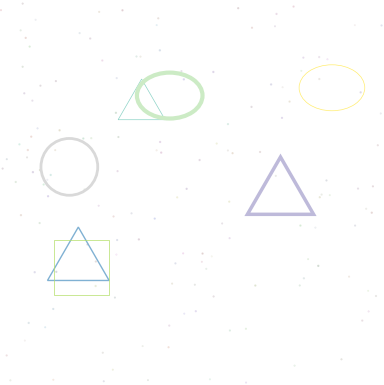[{"shape": "triangle", "thickness": 0.5, "radius": 0.35, "center": [0.368, 0.724]}, {"shape": "triangle", "thickness": 2.5, "radius": 0.5, "center": [0.729, 0.493]}, {"shape": "triangle", "thickness": 1, "radius": 0.46, "center": [0.203, 0.318]}, {"shape": "square", "thickness": 0.5, "radius": 0.36, "center": [0.211, 0.305]}, {"shape": "circle", "thickness": 2, "radius": 0.37, "center": [0.18, 0.567]}, {"shape": "oval", "thickness": 3, "radius": 0.43, "center": [0.441, 0.752]}, {"shape": "oval", "thickness": 0.5, "radius": 0.43, "center": [0.862, 0.772]}]